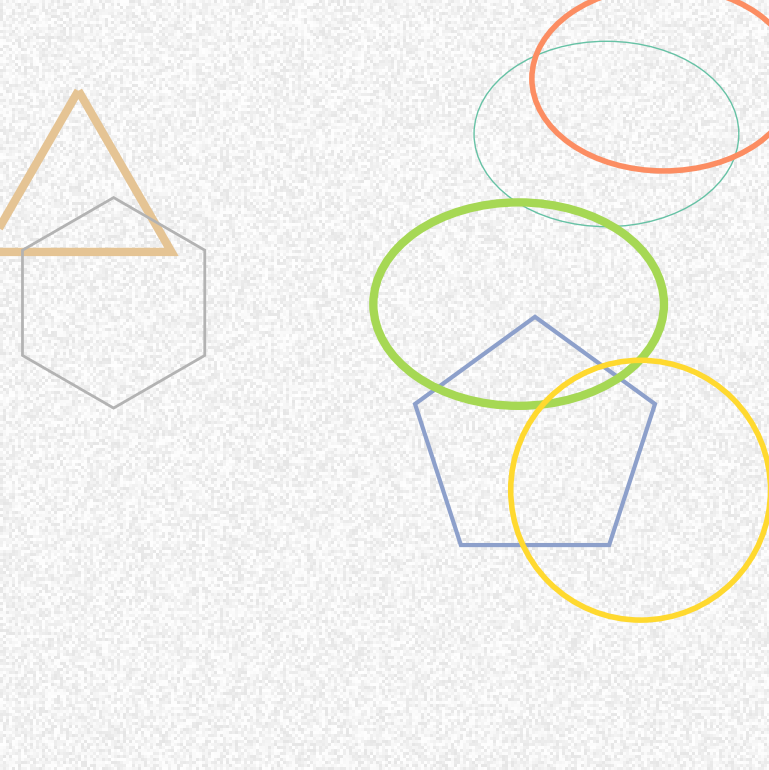[{"shape": "oval", "thickness": 0.5, "radius": 0.86, "center": [0.788, 0.826]}, {"shape": "oval", "thickness": 2, "radius": 0.86, "center": [0.862, 0.898]}, {"shape": "pentagon", "thickness": 1.5, "radius": 0.82, "center": [0.695, 0.425]}, {"shape": "oval", "thickness": 3, "radius": 0.94, "center": [0.674, 0.605]}, {"shape": "circle", "thickness": 2, "radius": 0.84, "center": [0.832, 0.363]}, {"shape": "triangle", "thickness": 3, "radius": 0.7, "center": [0.102, 0.743]}, {"shape": "hexagon", "thickness": 1, "radius": 0.68, "center": [0.148, 0.607]}]